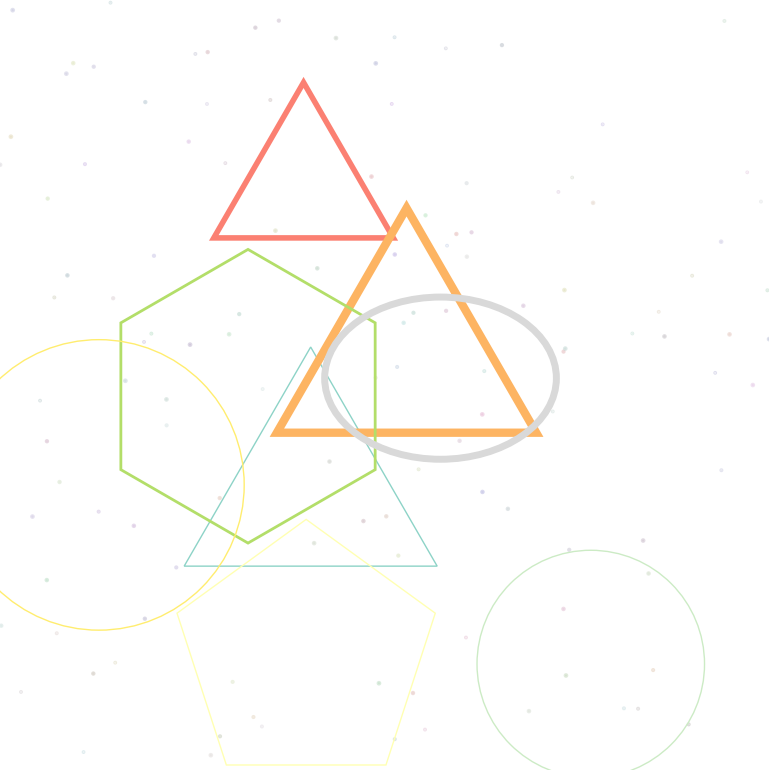[{"shape": "triangle", "thickness": 0.5, "radius": 0.95, "center": [0.403, 0.36]}, {"shape": "pentagon", "thickness": 0.5, "radius": 0.88, "center": [0.398, 0.149]}, {"shape": "triangle", "thickness": 2, "radius": 0.67, "center": [0.394, 0.758]}, {"shape": "triangle", "thickness": 3, "radius": 0.97, "center": [0.528, 0.535]}, {"shape": "hexagon", "thickness": 1, "radius": 0.95, "center": [0.322, 0.485]}, {"shape": "oval", "thickness": 2.5, "radius": 0.75, "center": [0.572, 0.509]}, {"shape": "circle", "thickness": 0.5, "radius": 0.74, "center": [0.767, 0.138]}, {"shape": "circle", "thickness": 0.5, "radius": 0.94, "center": [0.129, 0.37]}]